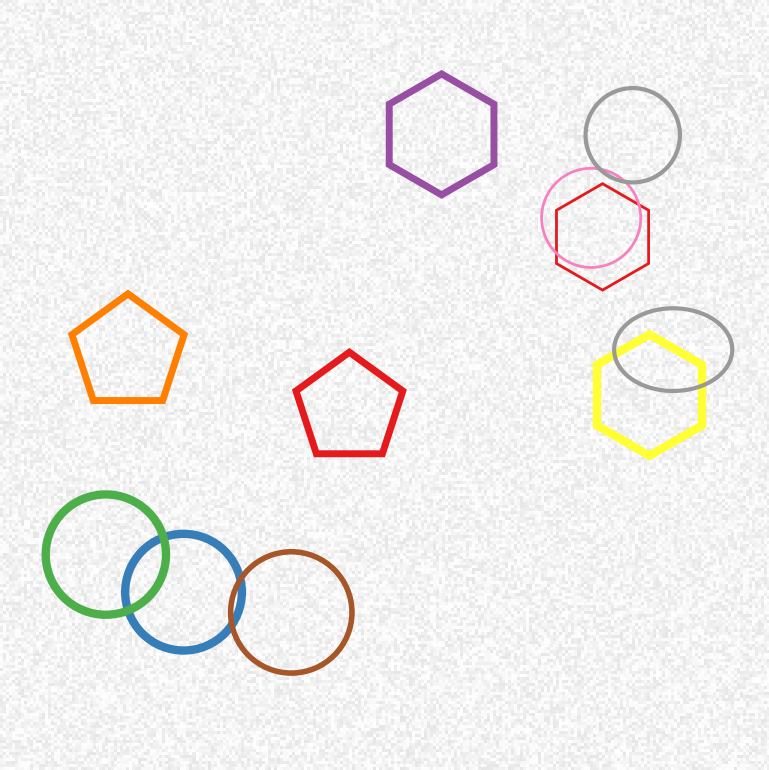[{"shape": "pentagon", "thickness": 2.5, "radius": 0.36, "center": [0.454, 0.47]}, {"shape": "hexagon", "thickness": 1, "radius": 0.35, "center": [0.783, 0.692]}, {"shape": "circle", "thickness": 3, "radius": 0.38, "center": [0.238, 0.231]}, {"shape": "circle", "thickness": 3, "radius": 0.39, "center": [0.137, 0.28]}, {"shape": "hexagon", "thickness": 2.5, "radius": 0.39, "center": [0.573, 0.825]}, {"shape": "pentagon", "thickness": 2.5, "radius": 0.38, "center": [0.166, 0.542]}, {"shape": "hexagon", "thickness": 3, "radius": 0.39, "center": [0.843, 0.487]}, {"shape": "circle", "thickness": 2, "radius": 0.39, "center": [0.378, 0.205]}, {"shape": "circle", "thickness": 1, "radius": 0.32, "center": [0.768, 0.717]}, {"shape": "circle", "thickness": 1.5, "radius": 0.31, "center": [0.822, 0.824]}, {"shape": "oval", "thickness": 1.5, "radius": 0.38, "center": [0.874, 0.546]}]